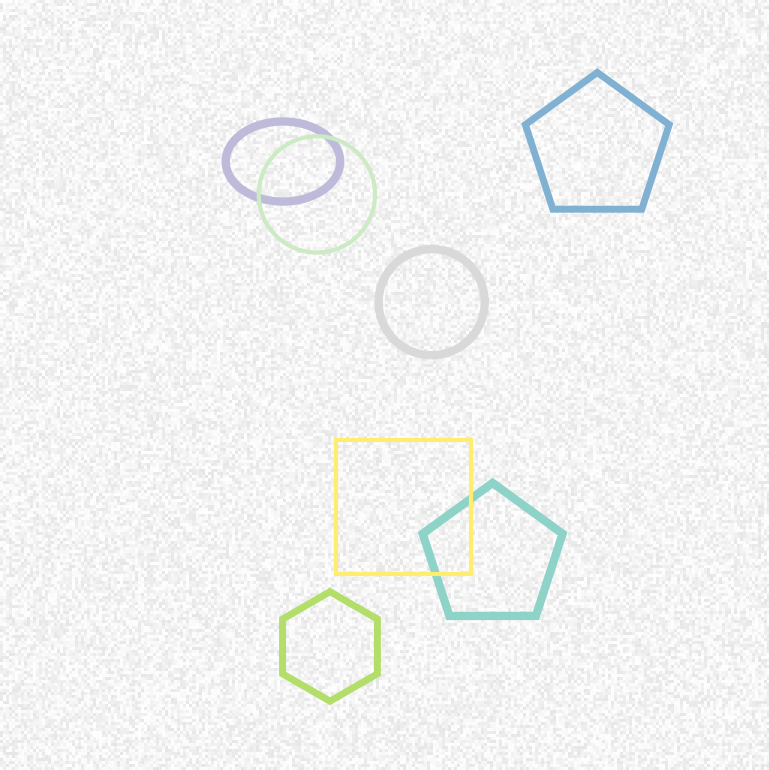[{"shape": "pentagon", "thickness": 3, "radius": 0.48, "center": [0.64, 0.277]}, {"shape": "oval", "thickness": 3, "radius": 0.37, "center": [0.367, 0.79]}, {"shape": "pentagon", "thickness": 2.5, "radius": 0.49, "center": [0.776, 0.808]}, {"shape": "hexagon", "thickness": 2.5, "radius": 0.36, "center": [0.429, 0.16]}, {"shape": "circle", "thickness": 3, "radius": 0.34, "center": [0.561, 0.608]}, {"shape": "circle", "thickness": 1.5, "radius": 0.38, "center": [0.412, 0.748]}, {"shape": "square", "thickness": 1.5, "radius": 0.44, "center": [0.524, 0.341]}]